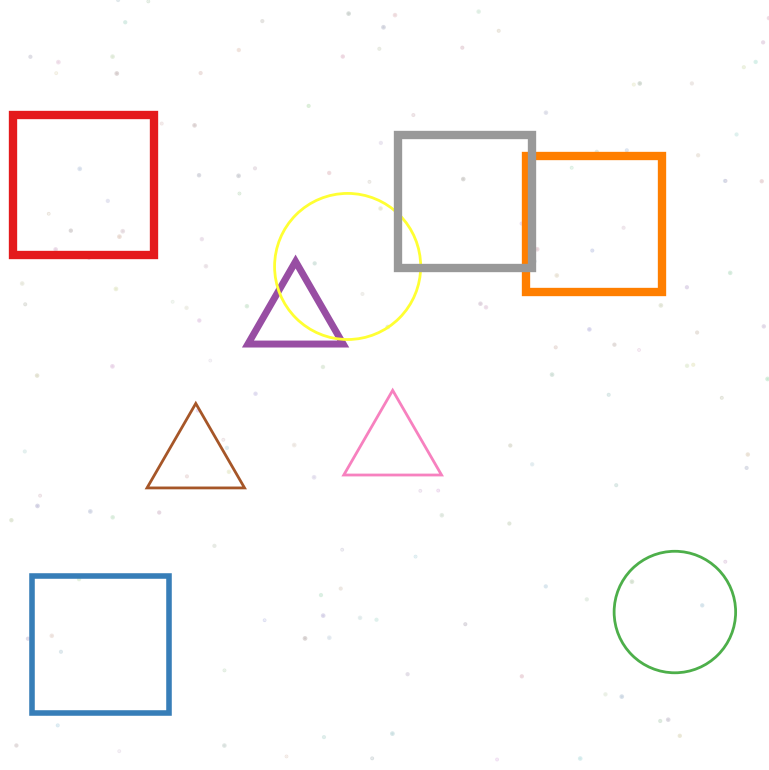[{"shape": "square", "thickness": 3, "radius": 0.46, "center": [0.109, 0.76]}, {"shape": "square", "thickness": 2, "radius": 0.45, "center": [0.13, 0.163]}, {"shape": "circle", "thickness": 1, "radius": 0.39, "center": [0.876, 0.205]}, {"shape": "triangle", "thickness": 2.5, "radius": 0.36, "center": [0.384, 0.589]}, {"shape": "square", "thickness": 3, "radius": 0.44, "center": [0.772, 0.709]}, {"shape": "circle", "thickness": 1, "radius": 0.47, "center": [0.451, 0.654]}, {"shape": "triangle", "thickness": 1, "radius": 0.37, "center": [0.254, 0.403]}, {"shape": "triangle", "thickness": 1, "radius": 0.37, "center": [0.51, 0.42]}, {"shape": "square", "thickness": 3, "radius": 0.43, "center": [0.604, 0.738]}]